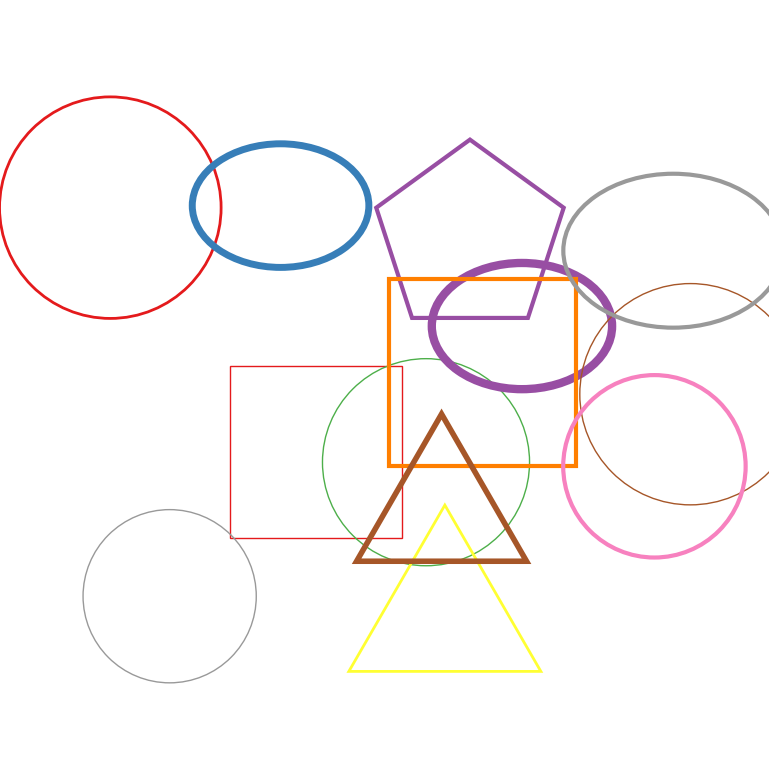[{"shape": "circle", "thickness": 1, "radius": 0.72, "center": [0.143, 0.73]}, {"shape": "square", "thickness": 0.5, "radius": 0.56, "center": [0.411, 0.413]}, {"shape": "oval", "thickness": 2.5, "radius": 0.57, "center": [0.364, 0.733]}, {"shape": "circle", "thickness": 0.5, "radius": 0.67, "center": [0.553, 0.4]}, {"shape": "pentagon", "thickness": 1.5, "radius": 0.64, "center": [0.61, 0.691]}, {"shape": "oval", "thickness": 3, "radius": 0.59, "center": [0.678, 0.577]}, {"shape": "square", "thickness": 1.5, "radius": 0.61, "center": [0.627, 0.516]}, {"shape": "triangle", "thickness": 1, "radius": 0.72, "center": [0.578, 0.2]}, {"shape": "triangle", "thickness": 2, "radius": 0.64, "center": [0.573, 0.335]}, {"shape": "circle", "thickness": 0.5, "radius": 0.72, "center": [0.897, 0.488]}, {"shape": "circle", "thickness": 1.5, "radius": 0.59, "center": [0.85, 0.394]}, {"shape": "oval", "thickness": 1.5, "radius": 0.71, "center": [0.874, 0.674]}, {"shape": "circle", "thickness": 0.5, "radius": 0.56, "center": [0.22, 0.226]}]